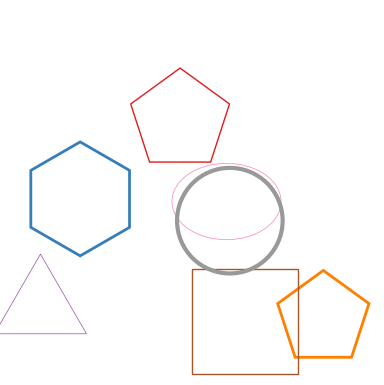[{"shape": "pentagon", "thickness": 1, "radius": 0.67, "center": [0.468, 0.688]}, {"shape": "hexagon", "thickness": 2, "radius": 0.74, "center": [0.208, 0.483]}, {"shape": "triangle", "thickness": 0.5, "radius": 0.69, "center": [0.105, 0.202]}, {"shape": "pentagon", "thickness": 2, "radius": 0.62, "center": [0.84, 0.173]}, {"shape": "square", "thickness": 1, "radius": 0.69, "center": [0.636, 0.164]}, {"shape": "oval", "thickness": 0.5, "radius": 0.71, "center": [0.588, 0.477]}, {"shape": "circle", "thickness": 3, "radius": 0.69, "center": [0.597, 0.427]}]